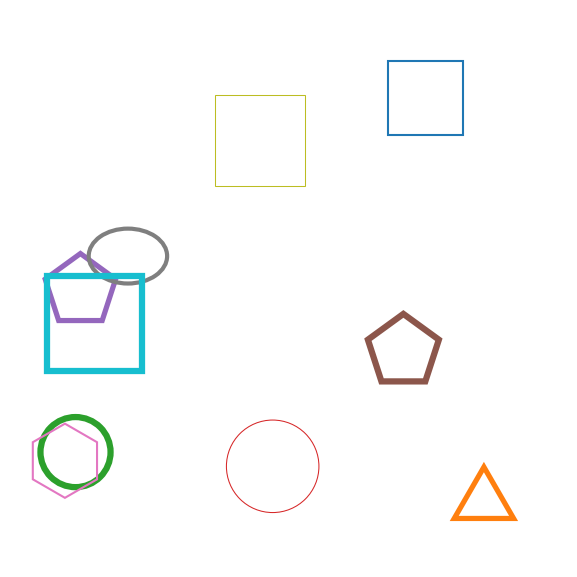[{"shape": "square", "thickness": 1, "radius": 0.32, "center": [0.737, 0.829]}, {"shape": "triangle", "thickness": 2.5, "radius": 0.3, "center": [0.838, 0.131]}, {"shape": "circle", "thickness": 3, "radius": 0.3, "center": [0.131, 0.216]}, {"shape": "circle", "thickness": 0.5, "radius": 0.4, "center": [0.472, 0.192]}, {"shape": "pentagon", "thickness": 2.5, "radius": 0.32, "center": [0.139, 0.496]}, {"shape": "pentagon", "thickness": 3, "radius": 0.32, "center": [0.698, 0.391]}, {"shape": "hexagon", "thickness": 1, "radius": 0.32, "center": [0.112, 0.201]}, {"shape": "oval", "thickness": 2, "radius": 0.34, "center": [0.222, 0.556]}, {"shape": "square", "thickness": 0.5, "radius": 0.39, "center": [0.45, 0.756]}, {"shape": "square", "thickness": 3, "radius": 0.41, "center": [0.163, 0.439]}]